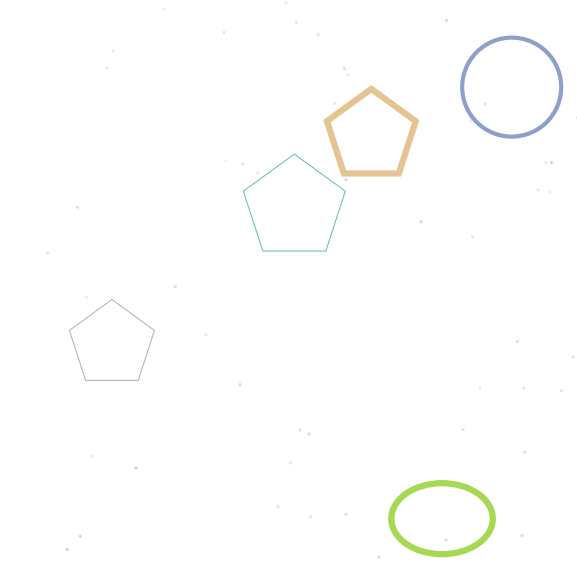[{"shape": "pentagon", "thickness": 0.5, "radius": 0.46, "center": [0.51, 0.639]}, {"shape": "circle", "thickness": 2, "radius": 0.43, "center": [0.886, 0.848]}, {"shape": "oval", "thickness": 3, "radius": 0.44, "center": [0.765, 0.101]}, {"shape": "pentagon", "thickness": 3, "radius": 0.4, "center": [0.643, 0.764]}, {"shape": "pentagon", "thickness": 0.5, "radius": 0.39, "center": [0.194, 0.403]}]